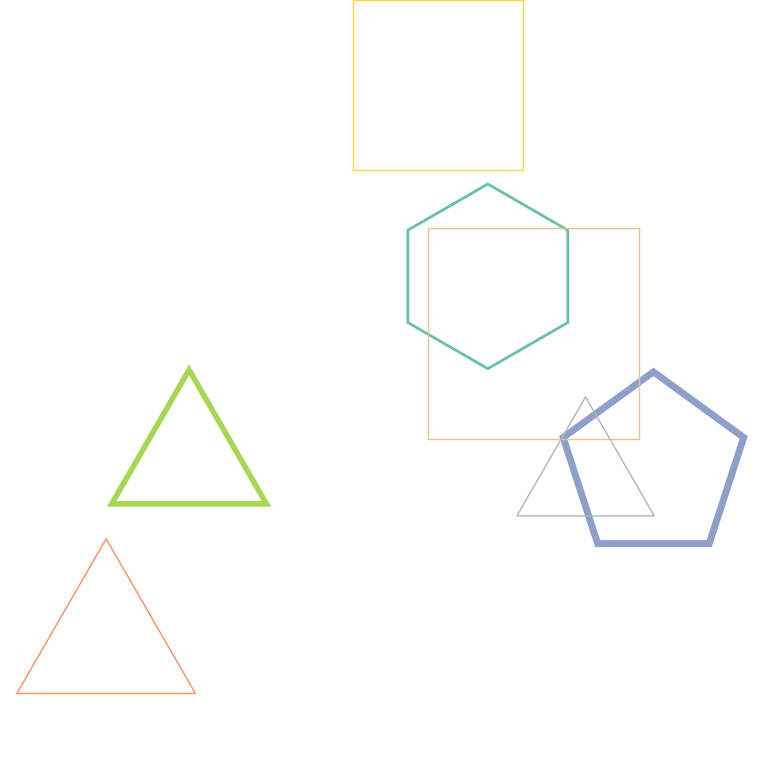[{"shape": "hexagon", "thickness": 1, "radius": 0.6, "center": [0.634, 0.641]}, {"shape": "triangle", "thickness": 0.5, "radius": 0.67, "center": [0.138, 0.166]}, {"shape": "pentagon", "thickness": 2.5, "radius": 0.62, "center": [0.849, 0.394]}, {"shape": "triangle", "thickness": 2, "radius": 0.58, "center": [0.246, 0.404]}, {"shape": "square", "thickness": 0.5, "radius": 0.55, "center": [0.569, 0.89]}, {"shape": "square", "thickness": 0.5, "radius": 0.68, "center": [0.692, 0.567]}, {"shape": "triangle", "thickness": 0.5, "radius": 0.52, "center": [0.76, 0.381]}]